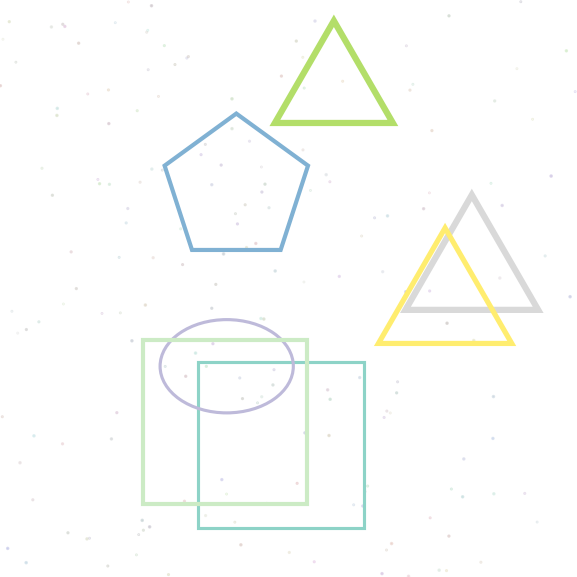[{"shape": "square", "thickness": 1.5, "radius": 0.72, "center": [0.487, 0.229]}, {"shape": "oval", "thickness": 1.5, "radius": 0.58, "center": [0.393, 0.365]}, {"shape": "pentagon", "thickness": 2, "radius": 0.65, "center": [0.409, 0.672]}, {"shape": "triangle", "thickness": 3, "radius": 0.59, "center": [0.578, 0.845]}, {"shape": "triangle", "thickness": 3, "radius": 0.66, "center": [0.817, 0.529]}, {"shape": "square", "thickness": 2, "radius": 0.71, "center": [0.389, 0.269]}, {"shape": "triangle", "thickness": 2.5, "radius": 0.67, "center": [0.771, 0.471]}]